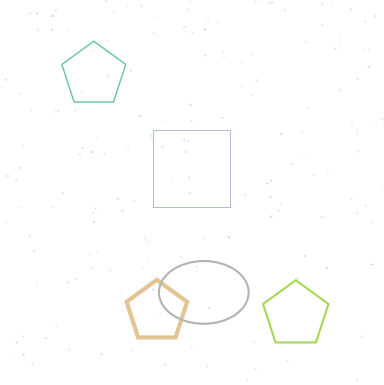[{"shape": "pentagon", "thickness": 1, "radius": 0.44, "center": [0.244, 0.806]}, {"shape": "square", "thickness": 0.5, "radius": 0.5, "center": [0.498, 0.562]}, {"shape": "pentagon", "thickness": 1.5, "radius": 0.45, "center": [0.768, 0.183]}, {"shape": "pentagon", "thickness": 3, "radius": 0.41, "center": [0.407, 0.19]}, {"shape": "oval", "thickness": 1.5, "radius": 0.58, "center": [0.529, 0.24]}]